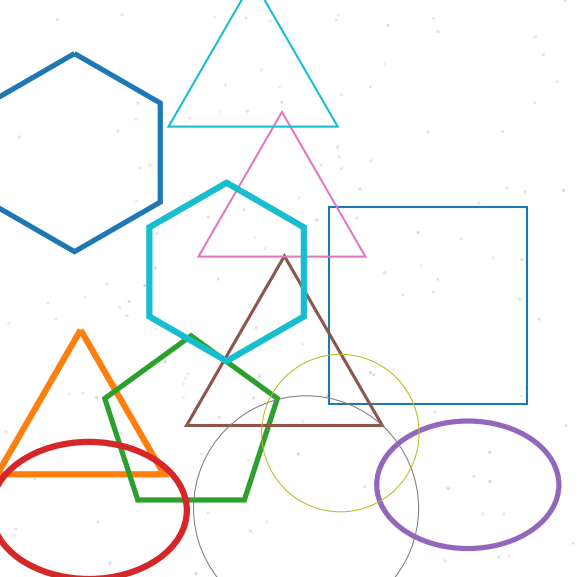[{"shape": "square", "thickness": 1, "radius": 0.86, "center": [0.741, 0.47]}, {"shape": "hexagon", "thickness": 2.5, "radius": 0.86, "center": [0.129, 0.735]}, {"shape": "triangle", "thickness": 3, "radius": 0.83, "center": [0.14, 0.261]}, {"shape": "pentagon", "thickness": 2.5, "radius": 0.79, "center": [0.331, 0.261]}, {"shape": "oval", "thickness": 3, "radius": 0.85, "center": [0.154, 0.115]}, {"shape": "oval", "thickness": 2.5, "radius": 0.79, "center": [0.81, 0.16]}, {"shape": "triangle", "thickness": 1.5, "radius": 0.98, "center": [0.492, 0.36]}, {"shape": "triangle", "thickness": 1, "radius": 0.83, "center": [0.488, 0.638]}, {"shape": "circle", "thickness": 0.5, "radius": 0.97, "center": [0.53, 0.119]}, {"shape": "circle", "thickness": 0.5, "radius": 0.68, "center": [0.589, 0.249]}, {"shape": "triangle", "thickness": 1, "radius": 0.85, "center": [0.438, 0.864]}, {"shape": "hexagon", "thickness": 3, "radius": 0.77, "center": [0.392, 0.528]}]